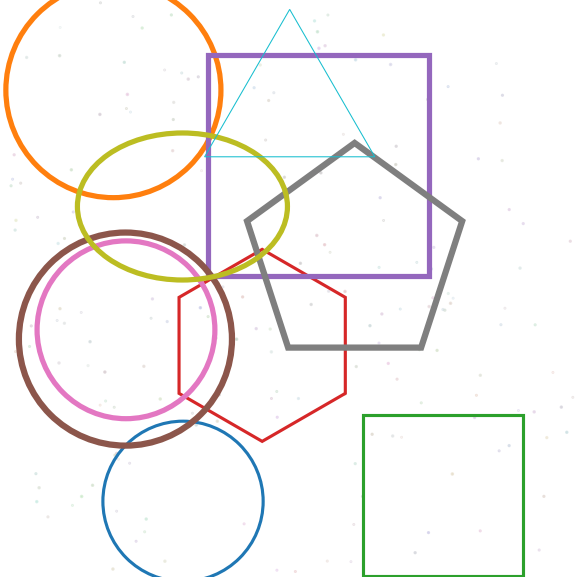[{"shape": "circle", "thickness": 1.5, "radius": 0.69, "center": [0.317, 0.131]}, {"shape": "circle", "thickness": 2.5, "radius": 0.93, "center": [0.196, 0.843]}, {"shape": "square", "thickness": 1.5, "radius": 0.7, "center": [0.767, 0.141]}, {"shape": "hexagon", "thickness": 1.5, "radius": 0.83, "center": [0.454, 0.401]}, {"shape": "square", "thickness": 2.5, "radius": 0.96, "center": [0.551, 0.712]}, {"shape": "circle", "thickness": 3, "radius": 0.92, "center": [0.217, 0.412]}, {"shape": "circle", "thickness": 2.5, "radius": 0.77, "center": [0.218, 0.428]}, {"shape": "pentagon", "thickness": 3, "radius": 0.98, "center": [0.614, 0.556]}, {"shape": "oval", "thickness": 2.5, "radius": 0.91, "center": [0.316, 0.642]}, {"shape": "triangle", "thickness": 0.5, "radius": 0.85, "center": [0.502, 0.813]}]